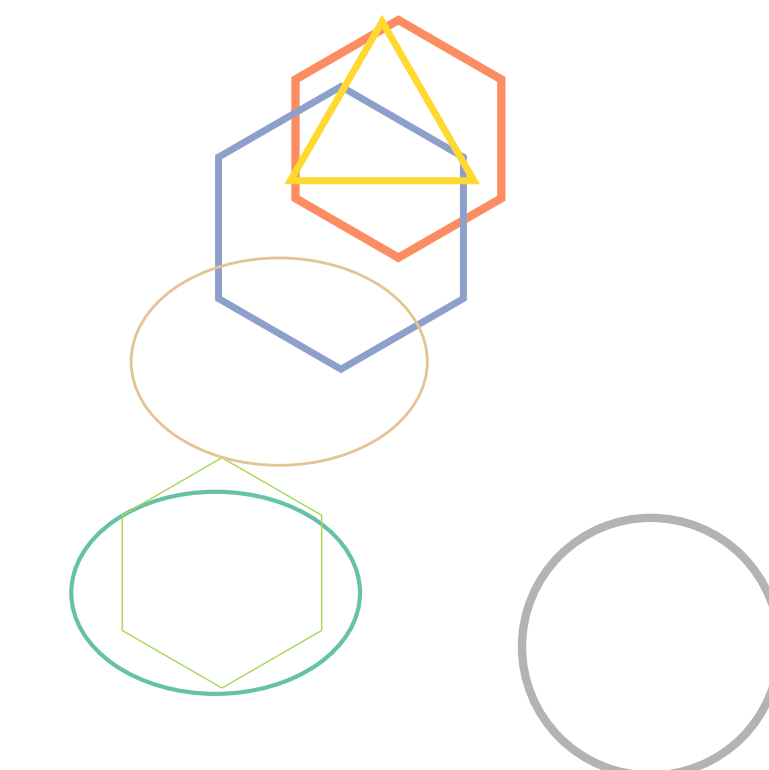[{"shape": "oval", "thickness": 1.5, "radius": 0.94, "center": [0.28, 0.23]}, {"shape": "hexagon", "thickness": 3, "radius": 0.77, "center": [0.517, 0.82]}, {"shape": "hexagon", "thickness": 2.5, "radius": 0.92, "center": [0.443, 0.704]}, {"shape": "hexagon", "thickness": 0.5, "radius": 0.75, "center": [0.288, 0.256]}, {"shape": "triangle", "thickness": 2.5, "radius": 0.69, "center": [0.496, 0.834]}, {"shape": "oval", "thickness": 1, "radius": 0.96, "center": [0.363, 0.53]}, {"shape": "circle", "thickness": 3, "radius": 0.84, "center": [0.845, 0.16]}]